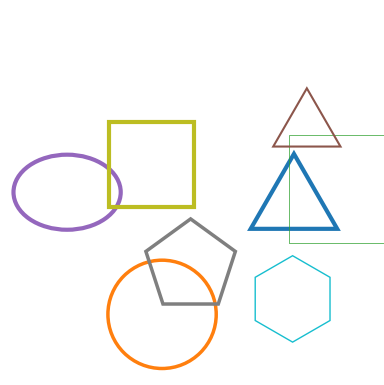[{"shape": "triangle", "thickness": 3, "radius": 0.65, "center": [0.764, 0.471]}, {"shape": "circle", "thickness": 2.5, "radius": 0.7, "center": [0.421, 0.184]}, {"shape": "square", "thickness": 0.5, "radius": 0.7, "center": [0.89, 0.509]}, {"shape": "oval", "thickness": 3, "radius": 0.7, "center": [0.174, 0.501]}, {"shape": "triangle", "thickness": 1.5, "radius": 0.5, "center": [0.797, 0.67]}, {"shape": "pentagon", "thickness": 2.5, "radius": 0.61, "center": [0.495, 0.309]}, {"shape": "square", "thickness": 3, "radius": 0.55, "center": [0.393, 0.572]}, {"shape": "hexagon", "thickness": 1, "radius": 0.56, "center": [0.76, 0.224]}]